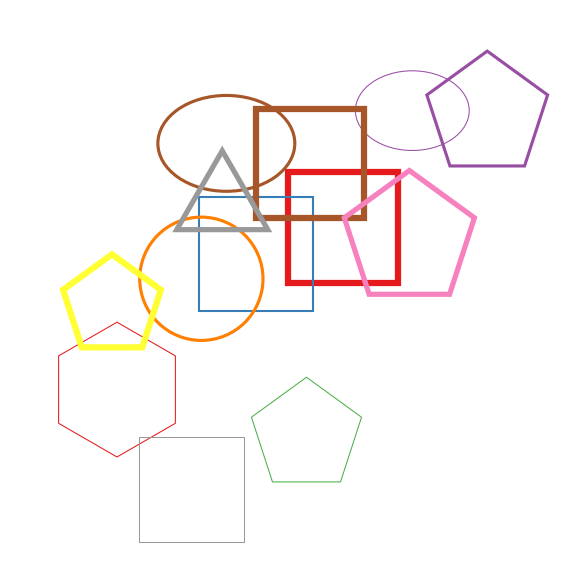[{"shape": "square", "thickness": 3, "radius": 0.48, "center": [0.594, 0.605]}, {"shape": "hexagon", "thickness": 0.5, "radius": 0.58, "center": [0.203, 0.325]}, {"shape": "square", "thickness": 1, "radius": 0.49, "center": [0.444, 0.559]}, {"shape": "pentagon", "thickness": 0.5, "radius": 0.5, "center": [0.531, 0.246]}, {"shape": "oval", "thickness": 0.5, "radius": 0.49, "center": [0.714, 0.808]}, {"shape": "pentagon", "thickness": 1.5, "radius": 0.55, "center": [0.844, 0.801]}, {"shape": "circle", "thickness": 1.5, "radius": 0.53, "center": [0.349, 0.516]}, {"shape": "pentagon", "thickness": 3, "radius": 0.45, "center": [0.194, 0.47]}, {"shape": "oval", "thickness": 1.5, "radius": 0.59, "center": [0.392, 0.751]}, {"shape": "square", "thickness": 3, "radius": 0.47, "center": [0.537, 0.716]}, {"shape": "pentagon", "thickness": 2.5, "radius": 0.59, "center": [0.709, 0.585]}, {"shape": "square", "thickness": 0.5, "radius": 0.46, "center": [0.332, 0.151]}, {"shape": "triangle", "thickness": 2.5, "radius": 0.45, "center": [0.385, 0.647]}]